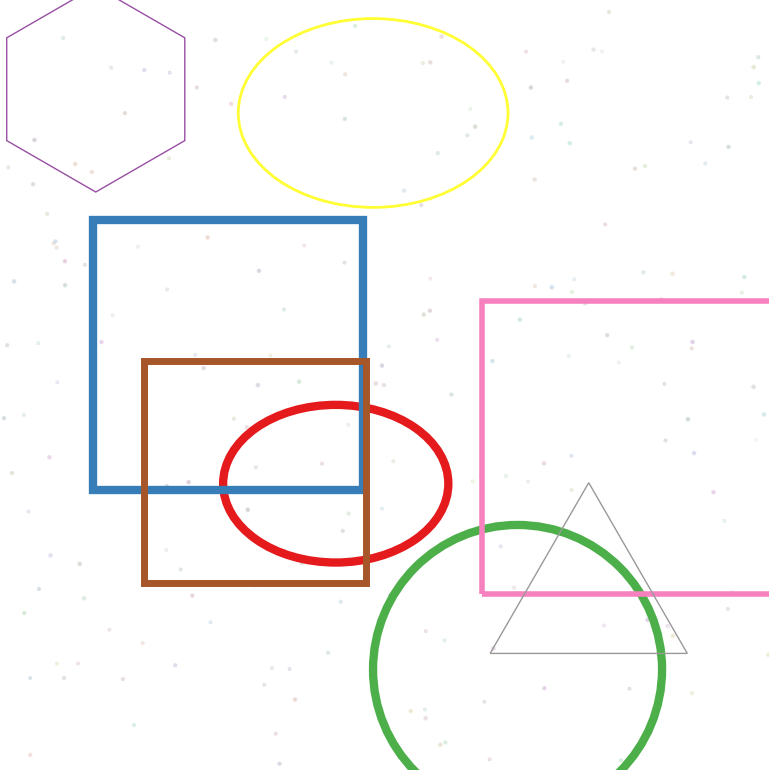[{"shape": "oval", "thickness": 3, "radius": 0.73, "center": [0.436, 0.372]}, {"shape": "square", "thickness": 3, "radius": 0.88, "center": [0.296, 0.539]}, {"shape": "circle", "thickness": 3, "radius": 0.94, "center": [0.672, 0.131]}, {"shape": "hexagon", "thickness": 0.5, "radius": 0.67, "center": [0.124, 0.884]}, {"shape": "oval", "thickness": 1, "radius": 0.88, "center": [0.485, 0.853]}, {"shape": "square", "thickness": 2.5, "radius": 0.72, "center": [0.331, 0.387]}, {"shape": "square", "thickness": 2, "radius": 0.95, "center": [0.817, 0.418]}, {"shape": "triangle", "thickness": 0.5, "radius": 0.74, "center": [0.765, 0.225]}]